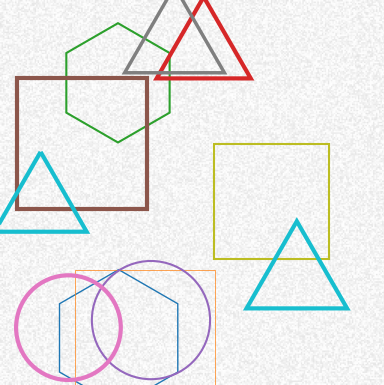[{"shape": "hexagon", "thickness": 1, "radius": 0.89, "center": [0.308, 0.122]}, {"shape": "square", "thickness": 0.5, "radius": 0.91, "center": [0.376, 0.118]}, {"shape": "hexagon", "thickness": 1.5, "radius": 0.77, "center": [0.306, 0.785]}, {"shape": "triangle", "thickness": 3, "radius": 0.71, "center": [0.529, 0.867]}, {"shape": "circle", "thickness": 1.5, "radius": 0.77, "center": [0.392, 0.169]}, {"shape": "square", "thickness": 3, "radius": 0.85, "center": [0.213, 0.627]}, {"shape": "circle", "thickness": 3, "radius": 0.68, "center": [0.178, 0.149]}, {"shape": "triangle", "thickness": 2.5, "radius": 0.75, "center": [0.453, 0.886]}, {"shape": "square", "thickness": 1.5, "radius": 0.74, "center": [0.704, 0.476]}, {"shape": "triangle", "thickness": 3, "radius": 0.69, "center": [0.105, 0.467]}, {"shape": "triangle", "thickness": 3, "radius": 0.75, "center": [0.771, 0.274]}]